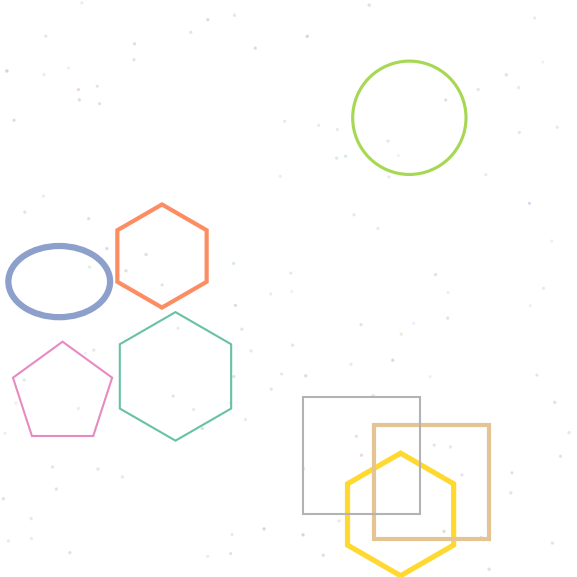[{"shape": "hexagon", "thickness": 1, "radius": 0.56, "center": [0.304, 0.347]}, {"shape": "hexagon", "thickness": 2, "radius": 0.45, "center": [0.281, 0.556]}, {"shape": "oval", "thickness": 3, "radius": 0.44, "center": [0.103, 0.512]}, {"shape": "pentagon", "thickness": 1, "radius": 0.45, "center": [0.108, 0.317]}, {"shape": "circle", "thickness": 1.5, "radius": 0.49, "center": [0.709, 0.795]}, {"shape": "hexagon", "thickness": 2.5, "radius": 0.53, "center": [0.694, 0.108]}, {"shape": "square", "thickness": 2, "radius": 0.5, "center": [0.747, 0.164]}, {"shape": "square", "thickness": 1, "radius": 0.51, "center": [0.626, 0.21]}]